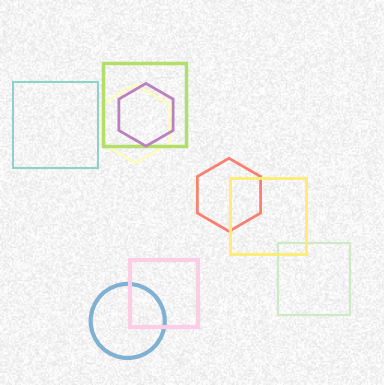[{"shape": "square", "thickness": 1.5, "radius": 0.56, "center": [0.144, 0.675]}, {"shape": "hexagon", "thickness": 1.5, "radius": 0.51, "center": [0.352, 0.679]}, {"shape": "hexagon", "thickness": 2, "radius": 0.47, "center": [0.595, 0.494]}, {"shape": "circle", "thickness": 3, "radius": 0.48, "center": [0.332, 0.166]}, {"shape": "square", "thickness": 2.5, "radius": 0.54, "center": [0.375, 0.729]}, {"shape": "square", "thickness": 3, "radius": 0.44, "center": [0.427, 0.238]}, {"shape": "hexagon", "thickness": 2, "radius": 0.41, "center": [0.379, 0.702]}, {"shape": "square", "thickness": 1.5, "radius": 0.47, "center": [0.816, 0.275]}, {"shape": "square", "thickness": 2, "radius": 0.49, "center": [0.696, 0.438]}]